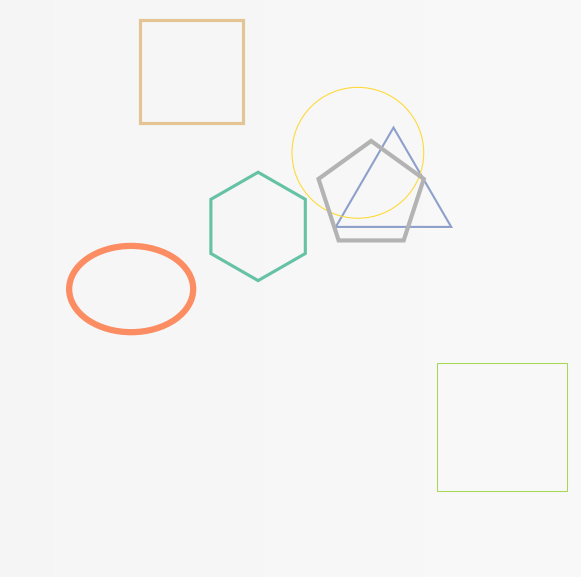[{"shape": "hexagon", "thickness": 1.5, "radius": 0.47, "center": [0.444, 0.607]}, {"shape": "oval", "thickness": 3, "radius": 0.53, "center": [0.226, 0.499]}, {"shape": "triangle", "thickness": 1, "radius": 0.57, "center": [0.677, 0.664]}, {"shape": "square", "thickness": 0.5, "radius": 0.56, "center": [0.864, 0.259]}, {"shape": "circle", "thickness": 0.5, "radius": 0.57, "center": [0.616, 0.735]}, {"shape": "square", "thickness": 1.5, "radius": 0.45, "center": [0.329, 0.875]}, {"shape": "pentagon", "thickness": 2, "radius": 0.48, "center": [0.639, 0.66]}]